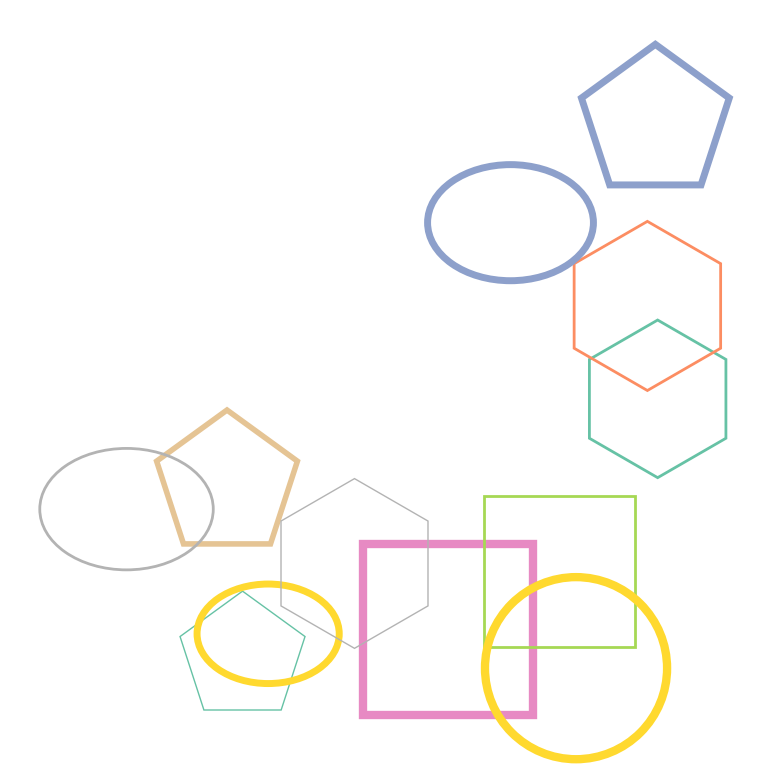[{"shape": "hexagon", "thickness": 1, "radius": 0.51, "center": [0.854, 0.482]}, {"shape": "pentagon", "thickness": 0.5, "radius": 0.43, "center": [0.315, 0.147]}, {"shape": "hexagon", "thickness": 1, "radius": 0.55, "center": [0.841, 0.603]}, {"shape": "pentagon", "thickness": 2.5, "radius": 0.5, "center": [0.851, 0.841]}, {"shape": "oval", "thickness": 2.5, "radius": 0.54, "center": [0.663, 0.711]}, {"shape": "square", "thickness": 3, "radius": 0.55, "center": [0.582, 0.183]}, {"shape": "square", "thickness": 1, "radius": 0.49, "center": [0.727, 0.258]}, {"shape": "oval", "thickness": 2.5, "radius": 0.46, "center": [0.348, 0.177]}, {"shape": "circle", "thickness": 3, "radius": 0.59, "center": [0.748, 0.132]}, {"shape": "pentagon", "thickness": 2, "radius": 0.48, "center": [0.295, 0.371]}, {"shape": "oval", "thickness": 1, "radius": 0.56, "center": [0.164, 0.339]}, {"shape": "hexagon", "thickness": 0.5, "radius": 0.55, "center": [0.46, 0.268]}]